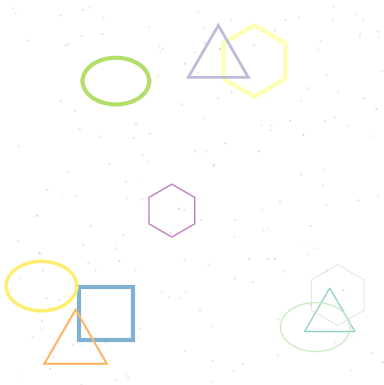[{"shape": "triangle", "thickness": 1, "radius": 0.38, "center": [0.856, 0.177]}, {"shape": "hexagon", "thickness": 3, "radius": 0.46, "center": [0.661, 0.842]}, {"shape": "triangle", "thickness": 2, "radius": 0.45, "center": [0.567, 0.844]}, {"shape": "square", "thickness": 3, "radius": 0.35, "center": [0.275, 0.186]}, {"shape": "triangle", "thickness": 1.5, "radius": 0.47, "center": [0.196, 0.102]}, {"shape": "oval", "thickness": 3, "radius": 0.43, "center": [0.301, 0.789]}, {"shape": "hexagon", "thickness": 0.5, "radius": 0.4, "center": [0.877, 0.234]}, {"shape": "hexagon", "thickness": 1, "radius": 0.34, "center": [0.446, 0.453]}, {"shape": "oval", "thickness": 1, "radius": 0.45, "center": [0.819, 0.151]}, {"shape": "oval", "thickness": 2.5, "radius": 0.46, "center": [0.108, 0.257]}]